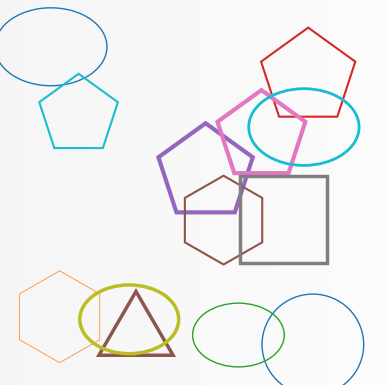[{"shape": "circle", "thickness": 1, "radius": 0.66, "center": [0.807, 0.105]}, {"shape": "oval", "thickness": 1, "radius": 0.72, "center": [0.131, 0.879]}, {"shape": "hexagon", "thickness": 0.5, "radius": 0.6, "center": [0.154, 0.177]}, {"shape": "oval", "thickness": 1, "radius": 0.59, "center": [0.615, 0.13]}, {"shape": "pentagon", "thickness": 1.5, "radius": 0.64, "center": [0.795, 0.8]}, {"shape": "pentagon", "thickness": 3, "radius": 0.64, "center": [0.531, 0.552]}, {"shape": "triangle", "thickness": 2.5, "radius": 0.55, "center": [0.351, 0.133]}, {"shape": "hexagon", "thickness": 1.5, "radius": 0.58, "center": [0.577, 0.428]}, {"shape": "pentagon", "thickness": 3, "radius": 0.6, "center": [0.675, 0.647]}, {"shape": "square", "thickness": 2.5, "radius": 0.56, "center": [0.731, 0.43]}, {"shape": "oval", "thickness": 2.5, "radius": 0.64, "center": [0.334, 0.171]}, {"shape": "oval", "thickness": 2, "radius": 0.71, "center": [0.784, 0.67]}, {"shape": "pentagon", "thickness": 1.5, "radius": 0.53, "center": [0.203, 0.702]}]